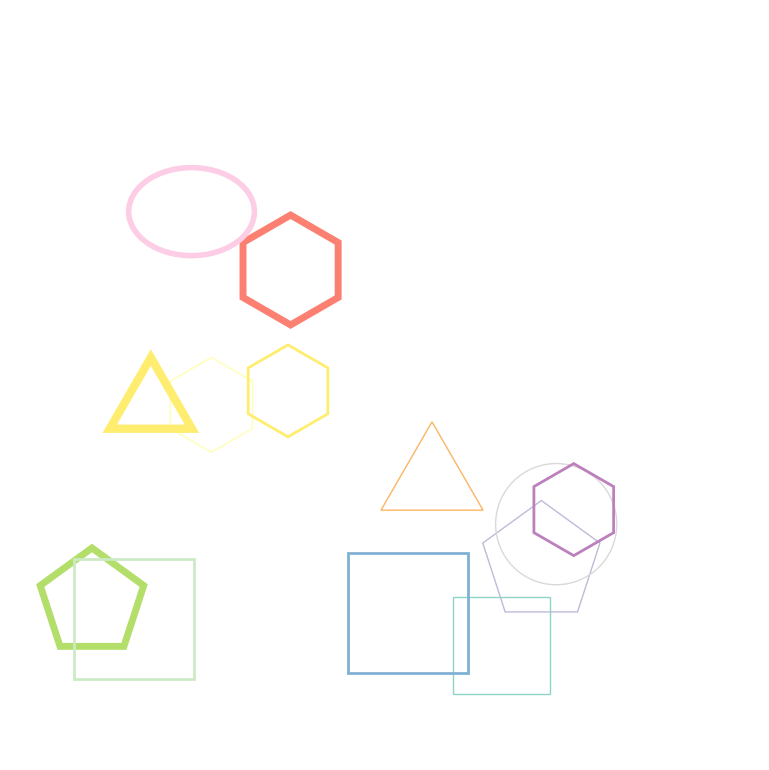[{"shape": "square", "thickness": 0.5, "radius": 0.31, "center": [0.651, 0.162]}, {"shape": "hexagon", "thickness": 0.5, "radius": 0.31, "center": [0.275, 0.474]}, {"shape": "pentagon", "thickness": 0.5, "radius": 0.4, "center": [0.703, 0.27]}, {"shape": "hexagon", "thickness": 2.5, "radius": 0.36, "center": [0.377, 0.649]}, {"shape": "square", "thickness": 1, "radius": 0.39, "center": [0.53, 0.204]}, {"shape": "triangle", "thickness": 0.5, "radius": 0.38, "center": [0.561, 0.376]}, {"shape": "pentagon", "thickness": 2.5, "radius": 0.35, "center": [0.119, 0.218]}, {"shape": "oval", "thickness": 2, "radius": 0.41, "center": [0.249, 0.725]}, {"shape": "circle", "thickness": 0.5, "radius": 0.39, "center": [0.722, 0.319]}, {"shape": "hexagon", "thickness": 1, "radius": 0.3, "center": [0.745, 0.338]}, {"shape": "square", "thickness": 1, "radius": 0.39, "center": [0.174, 0.196]}, {"shape": "hexagon", "thickness": 1, "radius": 0.3, "center": [0.374, 0.492]}, {"shape": "triangle", "thickness": 3, "radius": 0.31, "center": [0.196, 0.474]}]